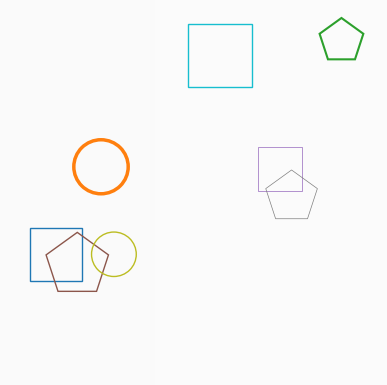[{"shape": "square", "thickness": 1, "radius": 0.34, "center": [0.145, 0.339]}, {"shape": "circle", "thickness": 2.5, "radius": 0.35, "center": [0.261, 0.567]}, {"shape": "pentagon", "thickness": 1.5, "radius": 0.3, "center": [0.881, 0.894]}, {"shape": "square", "thickness": 0.5, "radius": 0.29, "center": [0.722, 0.562]}, {"shape": "pentagon", "thickness": 1, "radius": 0.42, "center": [0.199, 0.312]}, {"shape": "pentagon", "thickness": 0.5, "radius": 0.35, "center": [0.752, 0.488]}, {"shape": "circle", "thickness": 1, "radius": 0.29, "center": [0.294, 0.34]}, {"shape": "square", "thickness": 1, "radius": 0.41, "center": [0.568, 0.856]}]